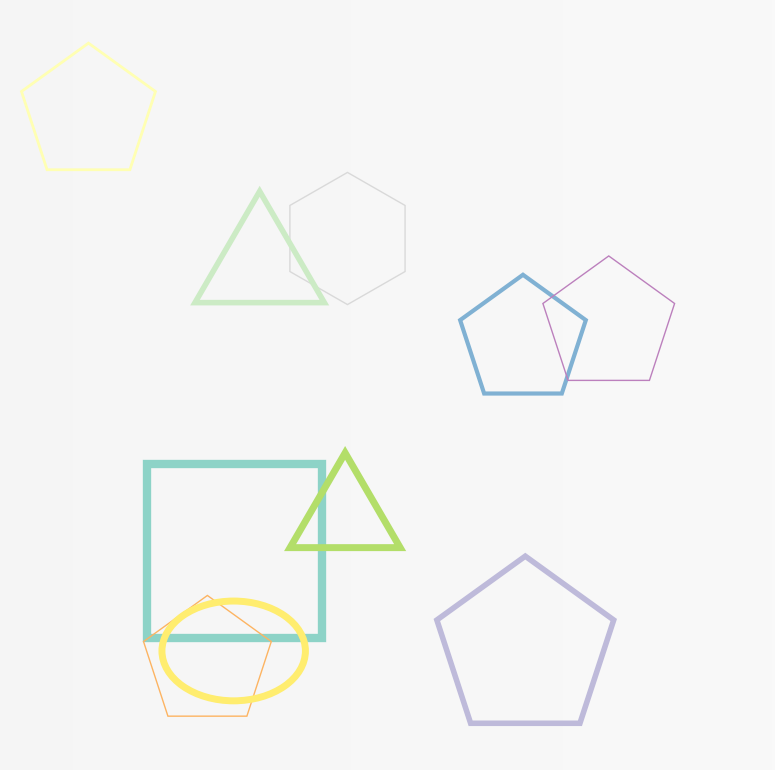[{"shape": "square", "thickness": 3, "radius": 0.56, "center": [0.302, 0.284]}, {"shape": "pentagon", "thickness": 1, "radius": 0.45, "center": [0.114, 0.853]}, {"shape": "pentagon", "thickness": 2, "radius": 0.6, "center": [0.678, 0.158]}, {"shape": "pentagon", "thickness": 1.5, "radius": 0.43, "center": [0.675, 0.558]}, {"shape": "pentagon", "thickness": 0.5, "radius": 0.43, "center": [0.268, 0.14]}, {"shape": "triangle", "thickness": 2.5, "radius": 0.41, "center": [0.445, 0.33]}, {"shape": "hexagon", "thickness": 0.5, "radius": 0.43, "center": [0.448, 0.69]}, {"shape": "pentagon", "thickness": 0.5, "radius": 0.45, "center": [0.785, 0.578]}, {"shape": "triangle", "thickness": 2, "radius": 0.48, "center": [0.335, 0.655]}, {"shape": "oval", "thickness": 2.5, "radius": 0.46, "center": [0.302, 0.155]}]